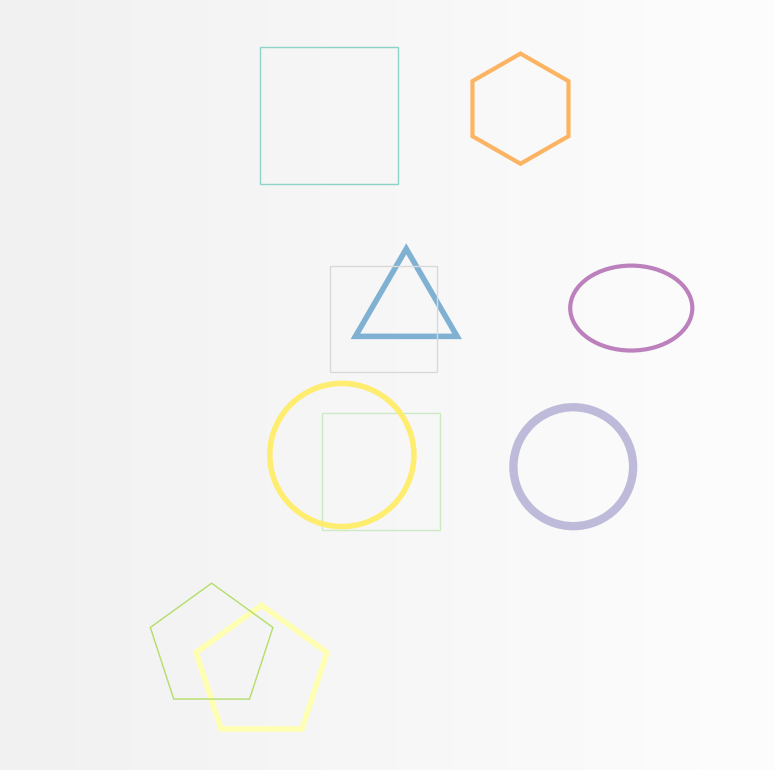[{"shape": "square", "thickness": 0.5, "radius": 0.45, "center": [0.424, 0.85]}, {"shape": "pentagon", "thickness": 2, "radius": 0.44, "center": [0.337, 0.125]}, {"shape": "circle", "thickness": 3, "radius": 0.39, "center": [0.74, 0.394]}, {"shape": "triangle", "thickness": 2, "radius": 0.38, "center": [0.524, 0.601]}, {"shape": "hexagon", "thickness": 1.5, "radius": 0.36, "center": [0.672, 0.859]}, {"shape": "pentagon", "thickness": 0.5, "radius": 0.42, "center": [0.273, 0.159]}, {"shape": "square", "thickness": 0.5, "radius": 0.35, "center": [0.495, 0.586]}, {"shape": "oval", "thickness": 1.5, "radius": 0.39, "center": [0.815, 0.6]}, {"shape": "square", "thickness": 0.5, "radius": 0.38, "center": [0.491, 0.388]}, {"shape": "circle", "thickness": 2, "radius": 0.46, "center": [0.441, 0.409]}]